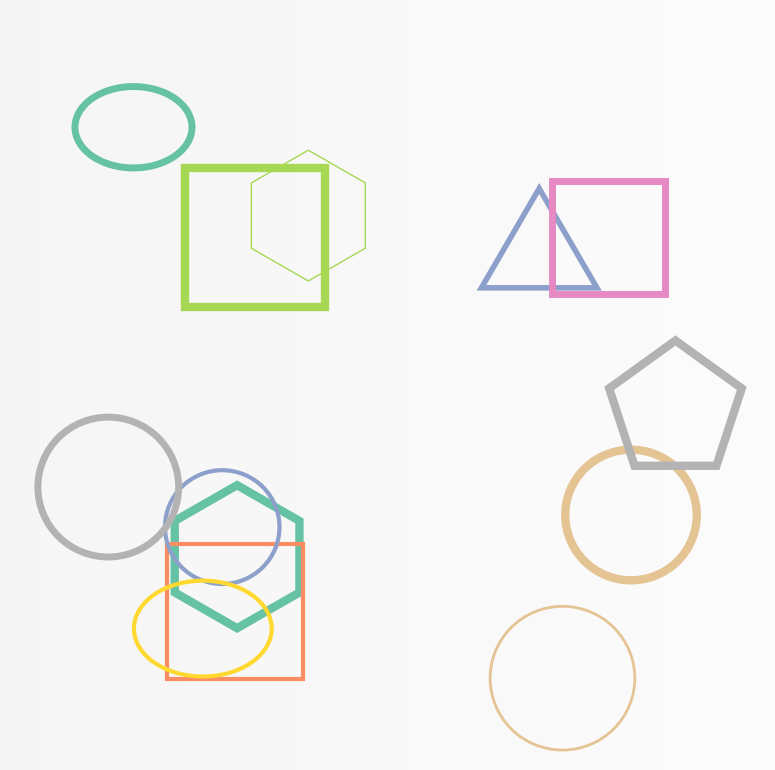[{"shape": "oval", "thickness": 2.5, "radius": 0.38, "center": [0.172, 0.835]}, {"shape": "hexagon", "thickness": 3, "radius": 0.46, "center": [0.306, 0.277]}, {"shape": "square", "thickness": 1.5, "radius": 0.44, "center": [0.303, 0.206]}, {"shape": "triangle", "thickness": 2, "radius": 0.43, "center": [0.696, 0.669]}, {"shape": "circle", "thickness": 1.5, "radius": 0.37, "center": [0.287, 0.315]}, {"shape": "square", "thickness": 2.5, "radius": 0.37, "center": [0.785, 0.692]}, {"shape": "square", "thickness": 3, "radius": 0.45, "center": [0.329, 0.692]}, {"shape": "hexagon", "thickness": 0.5, "radius": 0.42, "center": [0.398, 0.72]}, {"shape": "oval", "thickness": 1.5, "radius": 0.44, "center": [0.262, 0.184]}, {"shape": "circle", "thickness": 1, "radius": 0.47, "center": [0.726, 0.119]}, {"shape": "circle", "thickness": 3, "radius": 0.42, "center": [0.814, 0.331]}, {"shape": "circle", "thickness": 2.5, "radius": 0.45, "center": [0.14, 0.367]}, {"shape": "pentagon", "thickness": 3, "radius": 0.45, "center": [0.872, 0.468]}]